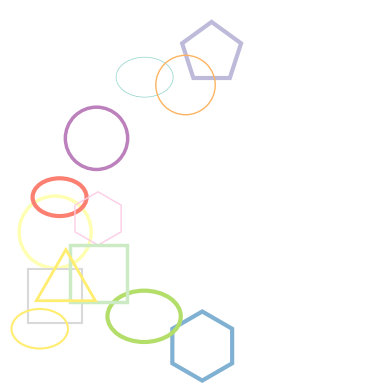[{"shape": "oval", "thickness": 0.5, "radius": 0.37, "center": [0.376, 0.8]}, {"shape": "circle", "thickness": 2.5, "radius": 0.47, "center": [0.143, 0.397]}, {"shape": "pentagon", "thickness": 3, "radius": 0.4, "center": [0.55, 0.863]}, {"shape": "oval", "thickness": 3, "radius": 0.35, "center": [0.155, 0.488]}, {"shape": "hexagon", "thickness": 3, "radius": 0.45, "center": [0.525, 0.101]}, {"shape": "circle", "thickness": 1, "radius": 0.39, "center": [0.482, 0.779]}, {"shape": "oval", "thickness": 3, "radius": 0.48, "center": [0.374, 0.178]}, {"shape": "hexagon", "thickness": 1, "radius": 0.35, "center": [0.255, 0.433]}, {"shape": "square", "thickness": 1.5, "radius": 0.35, "center": [0.142, 0.232]}, {"shape": "circle", "thickness": 2.5, "radius": 0.4, "center": [0.251, 0.641]}, {"shape": "square", "thickness": 2.5, "radius": 0.37, "center": [0.257, 0.289]}, {"shape": "oval", "thickness": 1.5, "radius": 0.37, "center": [0.103, 0.146]}, {"shape": "triangle", "thickness": 2, "radius": 0.44, "center": [0.171, 0.263]}]